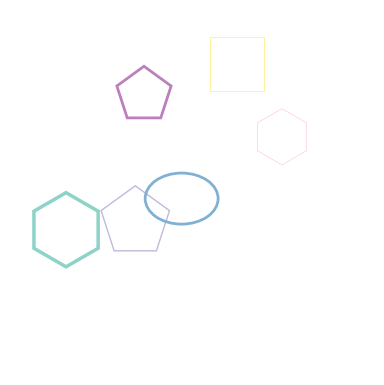[{"shape": "hexagon", "thickness": 2.5, "radius": 0.48, "center": [0.172, 0.403]}, {"shape": "pentagon", "thickness": 1, "radius": 0.47, "center": [0.351, 0.424]}, {"shape": "oval", "thickness": 2, "radius": 0.47, "center": [0.472, 0.484]}, {"shape": "hexagon", "thickness": 0.5, "radius": 0.36, "center": [0.732, 0.645]}, {"shape": "pentagon", "thickness": 2, "radius": 0.37, "center": [0.374, 0.754]}, {"shape": "square", "thickness": 0.5, "radius": 0.35, "center": [0.614, 0.834]}]